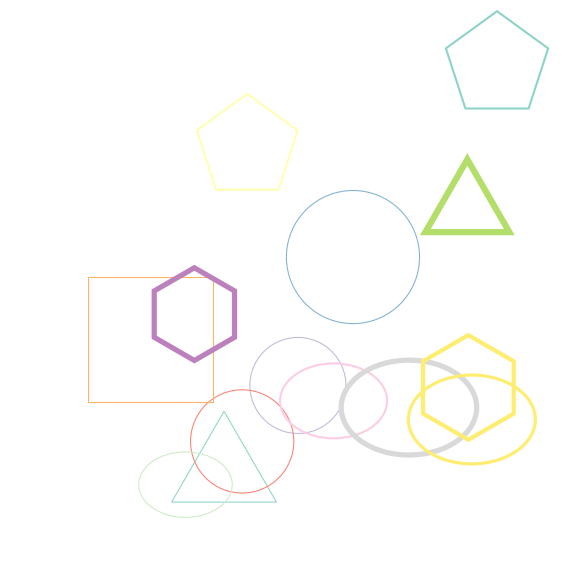[{"shape": "pentagon", "thickness": 1, "radius": 0.47, "center": [0.861, 0.887]}, {"shape": "triangle", "thickness": 0.5, "radius": 0.52, "center": [0.388, 0.182]}, {"shape": "pentagon", "thickness": 1, "radius": 0.46, "center": [0.428, 0.745]}, {"shape": "circle", "thickness": 0.5, "radius": 0.42, "center": [0.516, 0.332]}, {"shape": "circle", "thickness": 0.5, "radius": 0.45, "center": [0.419, 0.235]}, {"shape": "circle", "thickness": 0.5, "radius": 0.58, "center": [0.611, 0.554]}, {"shape": "square", "thickness": 0.5, "radius": 0.54, "center": [0.26, 0.411]}, {"shape": "triangle", "thickness": 3, "radius": 0.42, "center": [0.809, 0.639]}, {"shape": "oval", "thickness": 1, "radius": 0.46, "center": [0.578, 0.305]}, {"shape": "oval", "thickness": 2.5, "radius": 0.59, "center": [0.708, 0.293]}, {"shape": "hexagon", "thickness": 2.5, "radius": 0.4, "center": [0.337, 0.455]}, {"shape": "oval", "thickness": 0.5, "radius": 0.4, "center": [0.321, 0.16]}, {"shape": "hexagon", "thickness": 2, "radius": 0.45, "center": [0.811, 0.328]}, {"shape": "oval", "thickness": 1.5, "radius": 0.55, "center": [0.817, 0.273]}]